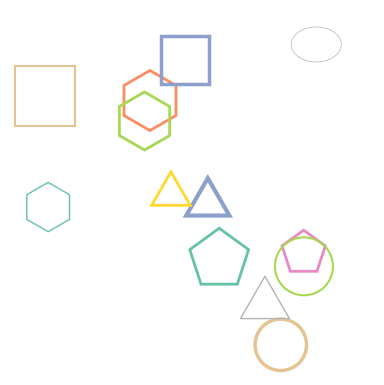[{"shape": "hexagon", "thickness": 1, "radius": 0.32, "center": [0.125, 0.462]}, {"shape": "pentagon", "thickness": 2, "radius": 0.4, "center": [0.569, 0.327]}, {"shape": "hexagon", "thickness": 2, "radius": 0.39, "center": [0.39, 0.739]}, {"shape": "square", "thickness": 2.5, "radius": 0.31, "center": [0.48, 0.845]}, {"shape": "triangle", "thickness": 3, "radius": 0.32, "center": [0.54, 0.472]}, {"shape": "pentagon", "thickness": 2, "radius": 0.3, "center": [0.789, 0.343]}, {"shape": "hexagon", "thickness": 2, "radius": 0.38, "center": [0.375, 0.686]}, {"shape": "circle", "thickness": 1.5, "radius": 0.38, "center": [0.789, 0.308]}, {"shape": "triangle", "thickness": 2, "radius": 0.29, "center": [0.444, 0.496]}, {"shape": "square", "thickness": 1.5, "radius": 0.39, "center": [0.117, 0.751]}, {"shape": "circle", "thickness": 2.5, "radius": 0.33, "center": [0.729, 0.104]}, {"shape": "triangle", "thickness": 1, "radius": 0.37, "center": [0.688, 0.209]}, {"shape": "oval", "thickness": 0.5, "radius": 0.32, "center": [0.821, 0.884]}]